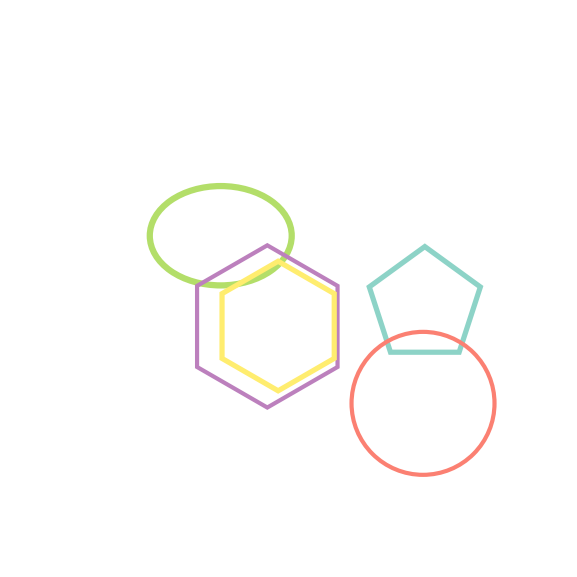[{"shape": "pentagon", "thickness": 2.5, "radius": 0.51, "center": [0.736, 0.471]}, {"shape": "circle", "thickness": 2, "radius": 0.62, "center": [0.733, 0.301]}, {"shape": "oval", "thickness": 3, "radius": 0.61, "center": [0.382, 0.591]}, {"shape": "hexagon", "thickness": 2, "radius": 0.7, "center": [0.463, 0.434]}, {"shape": "hexagon", "thickness": 2.5, "radius": 0.56, "center": [0.482, 0.435]}]